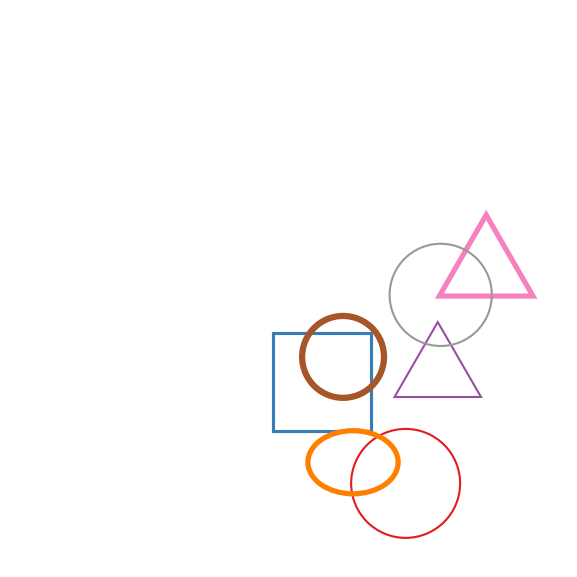[{"shape": "circle", "thickness": 1, "radius": 0.47, "center": [0.702, 0.162]}, {"shape": "square", "thickness": 1.5, "radius": 0.43, "center": [0.558, 0.337]}, {"shape": "triangle", "thickness": 1, "radius": 0.43, "center": [0.758, 0.355]}, {"shape": "oval", "thickness": 2.5, "radius": 0.39, "center": [0.611, 0.199]}, {"shape": "circle", "thickness": 3, "radius": 0.35, "center": [0.594, 0.381]}, {"shape": "triangle", "thickness": 2.5, "radius": 0.47, "center": [0.842, 0.533]}, {"shape": "circle", "thickness": 1, "radius": 0.44, "center": [0.763, 0.489]}]